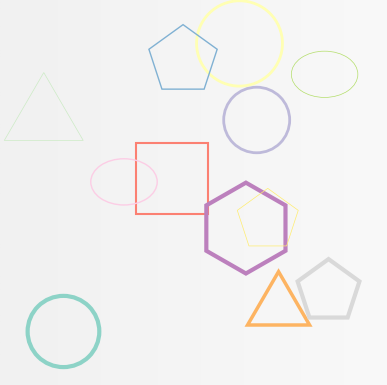[{"shape": "circle", "thickness": 3, "radius": 0.46, "center": [0.164, 0.139]}, {"shape": "circle", "thickness": 2, "radius": 0.55, "center": [0.618, 0.887]}, {"shape": "circle", "thickness": 2, "radius": 0.43, "center": [0.662, 0.688]}, {"shape": "square", "thickness": 1.5, "radius": 0.46, "center": [0.443, 0.536]}, {"shape": "pentagon", "thickness": 1, "radius": 0.46, "center": [0.472, 0.843]}, {"shape": "triangle", "thickness": 2.5, "radius": 0.46, "center": [0.719, 0.202]}, {"shape": "oval", "thickness": 0.5, "radius": 0.43, "center": [0.838, 0.807]}, {"shape": "oval", "thickness": 1, "radius": 0.43, "center": [0.32, 0.528]}, {"shape": "pentagon", "thickness": 3, "radius": 0.42, "center": [0.848, 0.243]}, {"shape": "hexagon", "thickness": 3, "radius": 0.59, "center": [0.635, 0.408]}, {"shape": "triangle", "thickness": 0.5, "radius": 0.59, "center": [0.113, 0.694]}, {"shape": "pentagon", "thickness": 0.5, "radius": 0.41, "center": [0.691, 0.428]}]